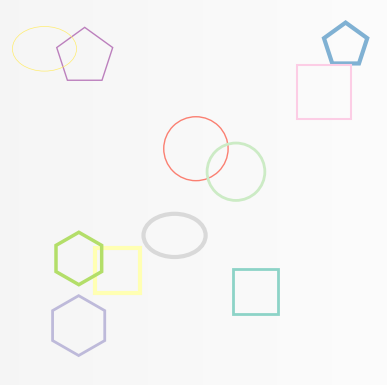[{"shape": "square", "thickness": 2, "radius": 0.29, "center": [0.66, 0.242]}, {"shape": "square", "thickness": 3, "radius": 0.29, "center": [0.303, 0.298]}, {"shape": "hexagon", "thickness": 2, "radius": 0.39, "center": [0.203, 0.154]}, {"shape": "circle", "thickness": 1, "radius": 0.42, "center": [0.506, 0.614]}, {"shape": "pentagon", "thickness": 3, "radius": 0.29, "center": [0.892, 0.883]}, {"shape": "hexagon", "thickness": 2.5, "radius": 0.34, "center": [0.203, 0.329]}, {"shape": "square", "thickness": 1.5, "radius": 0.35, "center": [0.836, 0.761]}, {"shape": "oval", "thickness": 3, "radius": 0.4, "center": [0.45, 0.389]}, {"shape": "pentagon", "thickness": 1, "radius": 0.38, "center": [0.219, 0.853]}, {"shape": "circle", "thickness": 2, "radius": 0.37, "center": [0.609, 0.554]}, {"shape": "oval", "thickness": 0.5, "radius": 0.41, "center": [0.115, 0.873]}]